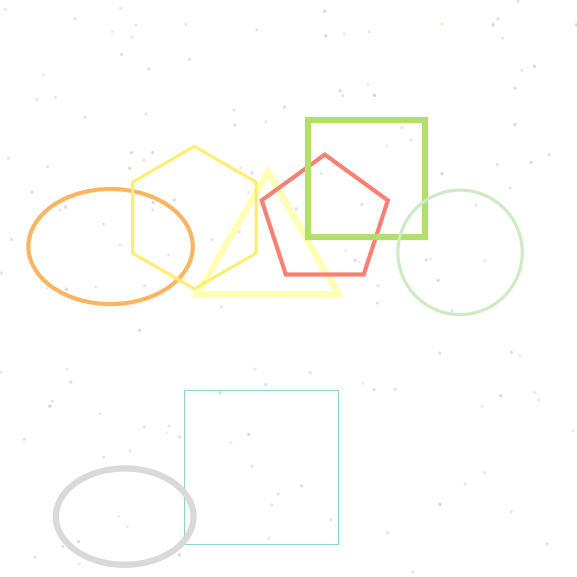[{"shape": "square", "thickness": 0.5, "radius": 0.67, "center": [0.452, 0.191]}, {"shape": "triangle", "thickness": 3, "radius": 0.71, "center": [0.464, 0.56]}, {"shape": "pentagon", "thickness": 2, "radius": 0.57, "center": [0.562, 0.617]}, {"shape": "oval", "thickness": 2, "radius": 0.71, "center": [0.191, 0.572]}, {"shape": "square", "thickness": 3, "radius": 0.51, "center": [0.635, 0.69]}, {"shape": "oval", "thickness": 3, "radius": 0.6, "center": [0.216, 0.105]}, {"shape": "circle", "thickness": 1.5, "radius": 0.54, "center": [0.797, 0.562]}, {"shape": "hexagon", "thickness": 1.5, "radius": 0.62, "center": [0.337, 0.622]}]